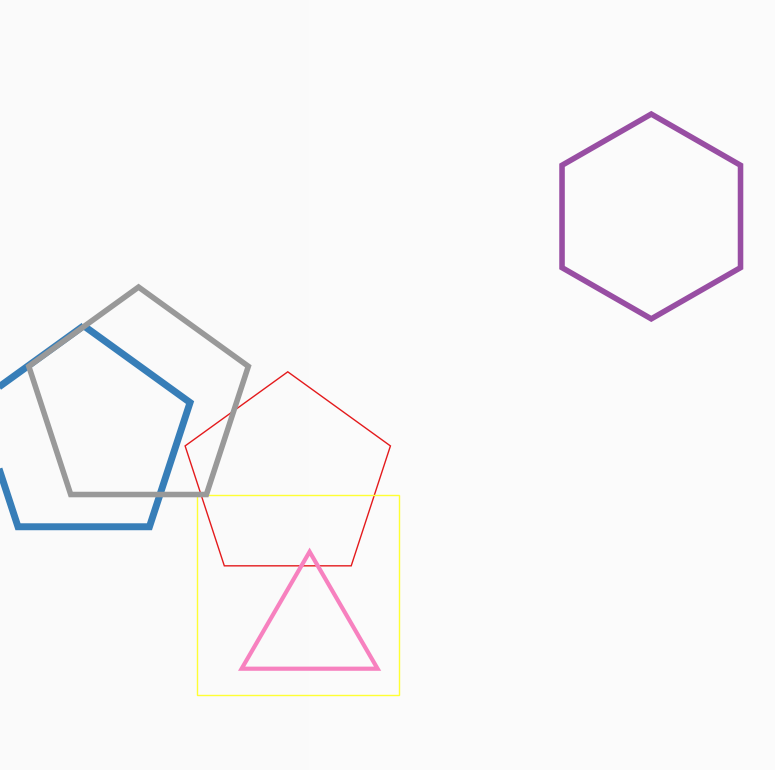[{"shape": "pentagon", "thickness": 0.5, "radius": 0.7, "center": [0.371, 0.378]}, {"shape": "pentagon", "thickness": 2.5, "radius": 0.72, "center": [0.108, 0.433]}, {"shape": "hexagon", "thickness": 2, "radius": 0.66, "center": [0.84, 0.719]}, {"shape": "square", "thickness": 0.5, "radius": 0.65, "center": [0.385, 0.228]}, {"shape": "triangle", "thickness": 1.5, "radius": 0.51, "center": [0.399, 0.182]}, {"shape": "pentagon", "thickness": 2, "radius": 0.74, "center": [0.179, 0.478]}]